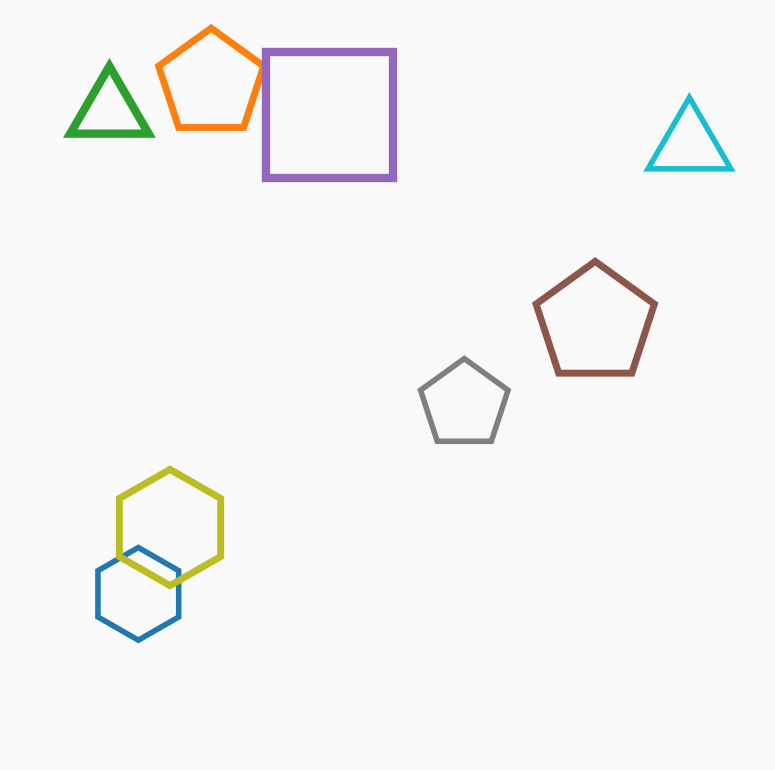[{"shape": "hexagon", "thickness": 2, "radius": 0.3, "center": [0.178, 0.229]}, {"shape": "pentagon", "thickness": 2.5, "radius": 0.36, "center": [0.272, 0.892]}, {"shape": "triangle", "thickness": 3, "radius": 0.29, "center": [0.141, 0.856]}, {"shape": "square", "thickness": 3, "radius": 0.41, "center": [0.425, 0.851]}, {"shape": "pentagon", "thickness": 2.5, "radius": 0.4, "center": [0.768, 0.58]}, {"shape": "pentagon", "thickness": 2, "radius": 0.3, "center": [0.599, 0.475]}, {"shape": "hexagon", "thickness": 2.5, "radius": 0.38, "center": [0.219, 0.315]}, {"shape": "triangle", "thickness": 2, "radius": 0.31, "center": [0.89, 0.812]}]